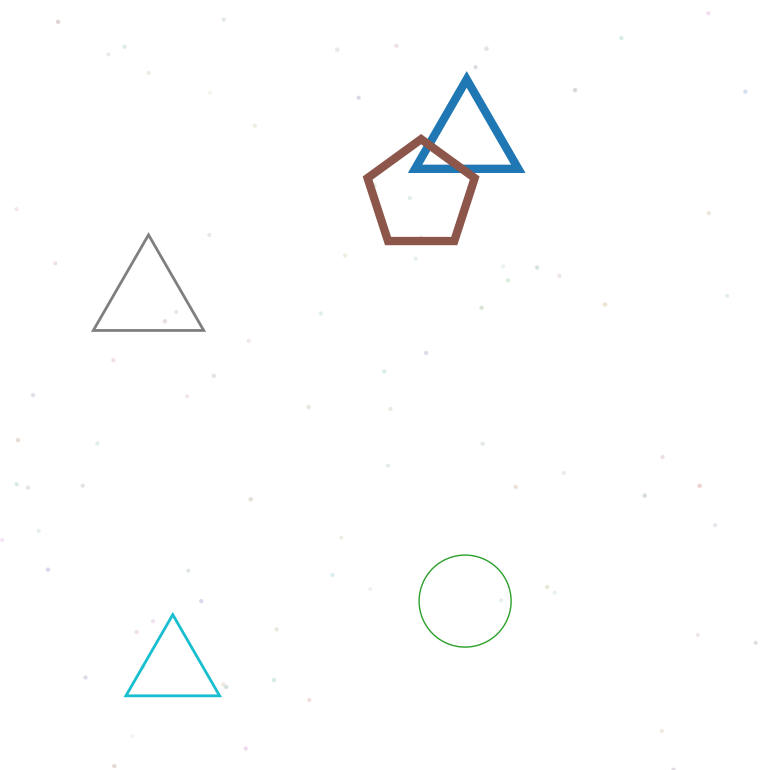[{"shape": "triangle", "thickness": 3, "radius": 0.39, "center": [0.606, 0.819]}, {"shape": "circle", "thickness": 0.5, "radius": 0.3, "center": [0.604, 0.219]}, {"shape": "pentagon", "thickness": 3, "radius": 0.37, "center": [0.547, 0.746]}, {"shape": "triangle", "thickness": 1, "radius": 0.41, "center": [0.193, 0.612]}, {"shape": "triangle", "thickness": 1, "radius": 0.35, "center": [0.224, 0.131]}]